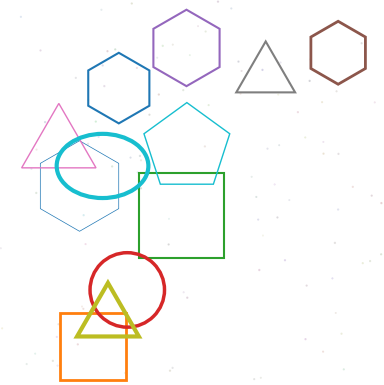[{"shape": "hexagon", "thickness": 1.5, "radius": 0.46, "center": [0.309, 0.771]}, {"shape": "hexagon", "thickness": 0.5, "radius": 0.59, "center": [0.207, 0.517]}, {"shape": "square", "thickness": 2, "radius": 0.43, "center": [0.241, 0.1]}, {"shape": "square", "thickness": 1.5, "radius": 0.55, "center": [0.473, 0.439]}, {"shape": "circle", "thickness": 2.5, "radius": 0.48, "center": [0.331, 0.247]}, {"shape": "hexagon", "thickness": 1.5, "radius": 0.5, "center": [0.484, 0.875]}, {"shape": "hexagon", "thickness": 2, "radius": 0.41, "center": [0.878, 0.863]}, {"shape": "triangle", "thickness": 1, "radius": 0.56, "center": [0.153, 0.62]}, {"shape": "triangle", "thickness": 1.5, "radius": 0.44, "center": [0.69, 0.804]}, {"shape": "triangle", "thickness": 3, "radius": 0.46, "center": [0.28, 0.172]}, {"shape": "oval", "thickness": 3, "radius": 0.6, "center": [0.266, 0.569]}, {"shape": "pentagon", "thickness": 1, "radius": 0.59, "center": [0.485, 0.616]}]